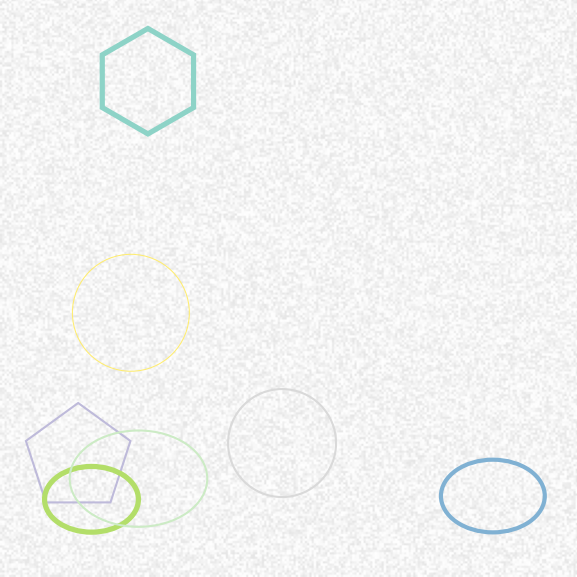[{"shape": "hexagon", "thickness": 2.5, "radius": 0.46, "center": [0.256, 0.859]}, {"shape": "pentagon", "thickness": 1, "radius": 0.48, "center": [0.135, 0.206]}, {"shape": "oval", "thickness": 2, "radius": 0.45, "center": [0.853, 0.14]}, {"shape": "oval", "thickness": 2.5, "radius": 0.41, "center": [0.158, 0.135]}, {"shape": "circle", "thickness": 1, "radius": 0.47, "center": [0.488, 0.232]}, {"shape": "oval", "thickness": 1, "radius": 0.6, "center": [0.24, 0.17]}, {"shape": "circle", "thickness": 0.5, "radius": 0.51, "center": [0.227, 0.458]}]